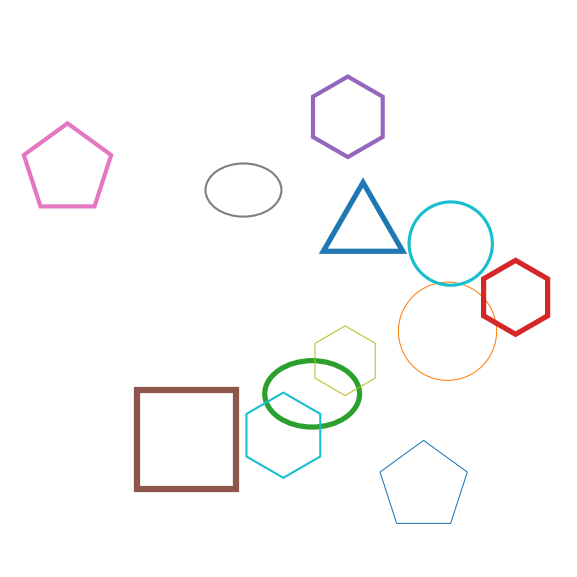[{"shape": "triangle", "thickness": 2.5, "radius": 0.4, "center": [0.629, 0.604]}, {"shape": "pentagon", "thickness": 0.5, "radius": 0.4, "center": [0.734, 0.157]}, {"shape": "circle", "thickness": 0.5, "radius": 0.43, "center": [0.775, 0.426]}, {"shape": "oval", "thickness": 2.5, "radius": 0.41, "center": [0.541, 0.317]}, {"shape": "hexagon", "thickness": 2.5, "radius": 0.32, "center": [0.893, 0.484]}, {"shape": "hexagon", "thickness": 2, "radius": 0.35, "center": [0.602, 0.797]}, {"shape": "square", "thickness": 3, "radius": 0.43, "center": [0.322, 0.237]}, {"shape": "pentagon", "thickness": 2, "radius": 0.4, "center": [0.117, 0.706]}, {"shape": "oval", "thickness": 1, "radius": 0.33, "center": [0.422, 0.67]}, {"shape": "hexagon", "thickness": 0.5, "radius": 0.3, "center": [0.598, 0.375]}, {"shape": "hexagon", "thickness": 1, "radius": 0.37, "center": [0.491, 0.246]}, {"shape": "circle", "thickness": 1.5, "radius": 0.36, "center": [0.78, 0.577]}]